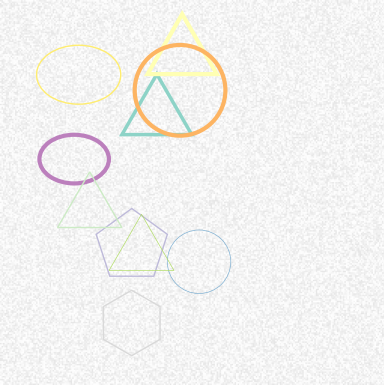[{"shape": "triangle", "thickness": 2.5, "radius": 0.52, "center": [0.407, 0.703]}, {"shape": "triangle", "thickness": 3, "radius": 0.52, "center": [0.473, 0.859]}, {"shape": "pentagon", "thickness": 1, "radius": 0.49, "center": [0.342, 0.361]}, {"shape": "circle", "thickness": 0.5, "radius": 0.41, "center": [0.517, 0.32]}, {"shape": "circle", "thickness": 3, "radius": 0.59, "center": [0.468, 0.765]}, {"shape": "triangle", "thickness": 0.5, "radius": 0.49, "center": [0.368, 0.346]}, {"shape": "hexagon", "thickness": 1, "radius": 0.43, "center": [0.342, 0.161]}, {"shape": "oval", "thickness": 3, "radius": 0.45, "center": [0.193, 0.587]}, {"shape": "triangle", "thickness": 1, "radius": 0.48, "center": [0.233, 0.457]}, {"shape": "oval", "thickness": 1, "radius": 0.55, "center": [0.204, 0.806]}]